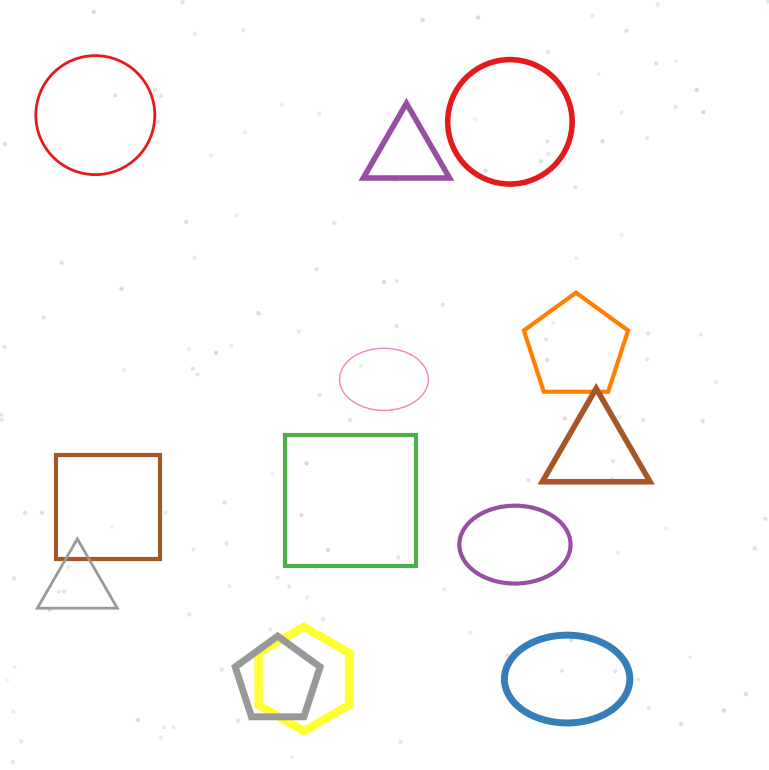[{"shape": "circle", "thickness": 2, "radius": 0.4, "center": [0.662, 0.842]}, {"shape": "circle", "thickness": 1, "radius": 0.39, "center": [0.124, 0.85]}, {"shape": "oval", "thickness": 2.5, "radius": 0.41, "center": [0.737, 0.118]}, {"shape": "square", "thickness": 1.5, "radius": 0.42, "center": [0.455, 0.35]}, {"shape": "oval", "thickness": 1.5, "radius": 0.36, "center": [0.669, 0.293]}, {"shape": "triangle", "thickness": 2, "radius": 0.32, "center": [0.528, 0.801]}, {"shape": "pentagon", "thickness": 1.5, "radius": 0.36, "center": [0.748, 0.549]}, {"shape": "hexagon", "thickness": 3, "radius": 0.34, "center": [0.395, 0.118]}, {"shape": "square", "thickness": 1.5, "radius": 0.34, "center": [0.14, 0.342]}, {"shape": "triangle", "thickness": 2, "radius": 0.4, "center": [0.774, 0.415]}, {"shape": "oval", "thickness": 0.5, "radius": 0.29, "center": [0.499, 0.507]}, {"shape": "pentagon", "thickness": 2.5, "radius": 0.29, "center": [0.361, 0.116]}, {"shape": "triangle", "thickness": 1, "radius": 0.3, "center": [0.1, 0.24]}]